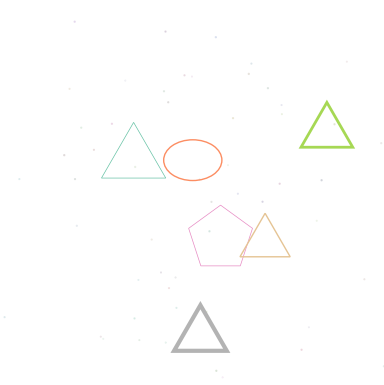[{"shape": "triangle", "thickness": 0.5, "radius": 0.48, "center": [0.347, 0.586]}, {"shape": "oval", "thickness": 1, "radius": 0.38, "center": [0.501, 0.584]}, {"shape": "pentagon", "thickness": 0.5, "radius": 0.44, "center": [0.573, 0.38]}, {"shape": "triangle", "thickness": 2, "radius": 0.39, "center": [0.849, 0.656]}, {"shape": "triangle", "thickness": 1, "radius": 0.38, "center": [0.689, 0.371]}, {"shape": "triangle", "thickness": 3, "radius": 0.4, "center": [0.521, 0.128]}]